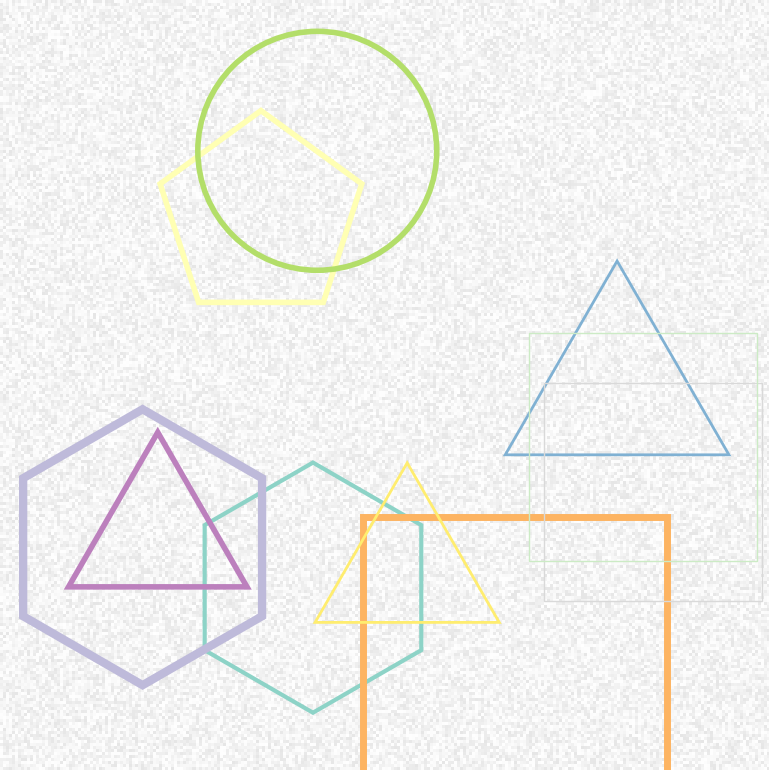[{"shape": "hexagon", "thickness": 1.5, "radius": 0.81, "center": [0.406, 0.237]}, {"shape": "pentagon", "thickness": 2, "radius": 0.69, "center": [0.339, 0.719]}, {"shape": "hexagon", "thickness": 3, "radius": 0.9, "center": [0.185, 0.289]}, {"shape": "triangle", "thickness": 1, "radius": 0.84, "center": [0.801, 0.493]}, {"shape": "square", "thickness": 2.5, "radius": 0.99, "center": [0.669, 0.131]}, {"shape": "circle", "thickness": 2, "radius": 0.78, "center": [0.412, 0.804]}, {"shape": "square", "thickness": 0.5, "radius": 0.71, "center": [0.848, 0.361]}, {"shape": "triangle", "thickness": 2, "radius": 0.67, "center": [0.205, 0.305]}, {"shape": "square", "thickness": 0.5, "radius": 0.74, "center": [0.835, 0.42]}, {"shape": "triangle", "thickness": 1, "radius": 0.69, "center": [0.529, 0.261]}]